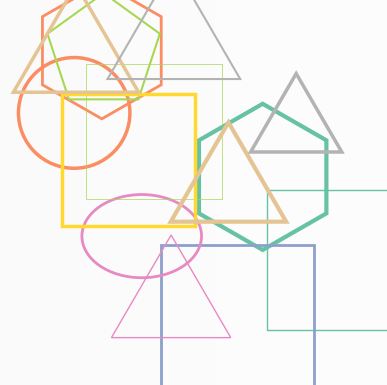[{"shape": "hexagon", "thickness": 3, "radius": 0.95, "center": [0.678, 0.541]}, {"shape": "square", "thickness": 1, "radius": 0.91, "center": [0.871, 0.325]}, {"shape": "hexagon", "thickness": 2, "radius": 0.88, "center": [0.263, 0.868]}, {"shape": "circle", "thickness": 2.5, "radius": 0.72, "center": [0.191, 0.707]}, {"shape": "square", "thickness": 2, "radius": 0.99, "center": [0.613, 0.165]}, {"shape": "triangle", "thickness": 1, "radius": 0.89, "center": [0.442, 0.212]}, {"shape": "oval", "thickness": 2, "radius": 0.77, "center": [0.366, 0.387]}, {"shape": "square", "thickness": 0.5, "radius": 0.88, "center": [0.397, 0.659]}, {"shape": "pentagon", "thickness": 1.5, "radius": 0.76, "center": [0.267, 0.865]}, {"shape": "square", "thickness": 2.5, "radius": 0.86, "center": [0.331, 0.585]}, {"shape": "triangle", "thickness": 2.5, "radius": 0.93, "center": [0.196, 0.854]}, {"shape": "triangle", "thickness": 3, "radius": 0.86, "center": [0.59, 0.51]}, {"shape": "triangle", "thickness": 1.5, "radius": 0.99, "center": [0.449, 0.894]}, {"shape": "triangle", "thickness": 2.5, "radius": 0.68, "center": [0.764, 0.673]}]